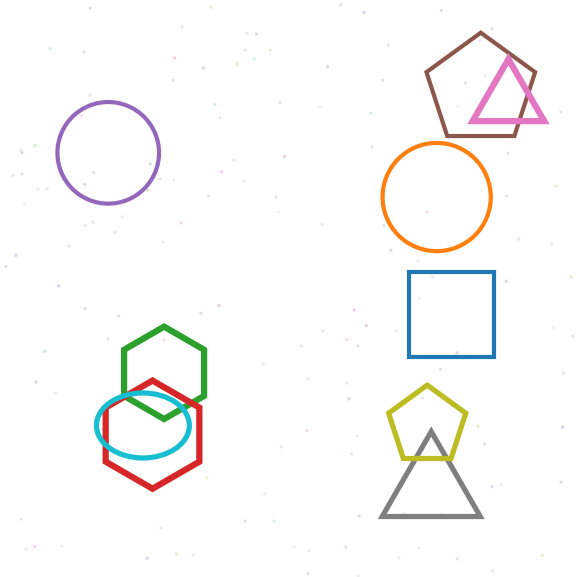[{"shape": "square", "thickness": 2, "radius": 0.37, "center": [0.781, 0.454]}, {"shape": "circle", "thickness": 2, "radius": 0.47, "center": [0.756, 0.658]}, {"shape": "hexagon", "thickness": 3, "radius": 0.4, "center": [0.284, 0.354]}, {"shape": "hexagon", "thickness": 3, "radius": 0.47, "center": [0.264, 0.247]}, {"shape": "circle", "thickness": 2, "radius": 0.44, "center": [0.187, 0.734]}, {"shape": "pentagon", "thickness": 2, "radius": 0.49, "center": [0.833, 0.844]}, {"shape": "triangle", "thickness": 3, "radius": 0.36, "center": [0.88, 0.825]}, {"shape": "triangle", "thickness": 2.5, "radius": 0.49, "center": [0.747, 0.154]}, {"shape": "pentagon", "thickness": 2.5, "radius": 0.35, "center": [0.74, 0.262]}, {"shape": "oval", "thickness": 2.5, "radius": 0.4, "center": [0.247, 0.262]}]